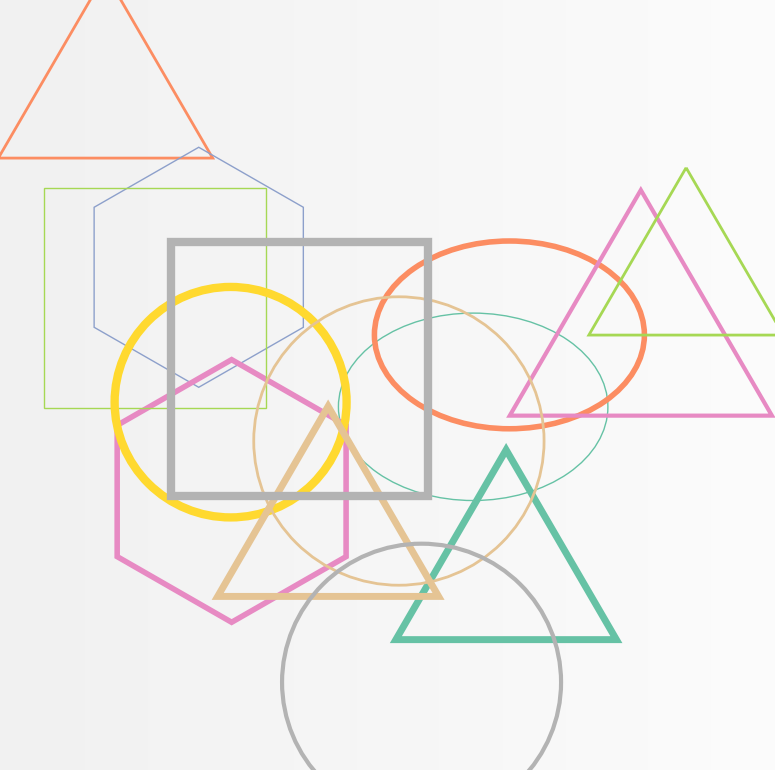[{"shape": "triangle", "thickness": 2.5, "radius": 0.82, "center": [0.653, 0.251]}, {"shape": "oval", "thickness": 0.5, "radius": 0.87, "center": [0.611, 0.472]}, {"shape": "triangle", "thickness": 1, "radius": 0.8, "center": [0.136, 0.875]}, {"shape": "oval", "thickness": 2, "radius": 0.87, "center": [0.657, 0.565]}, {"shape": "hexagon", "thickness": 0.5, "radius": 0.78, "center": [0.256, 0.653]}, {"shape": "hexagon", "thickness": 2, "radius": 0.85, "center": [0.299, 0.362]}, {"shape": "triangle", "thickness": 1.5, "radius": 0.98, "center": [0.827, 0.558]}, {"shape": "square", "thickness": 0.5, "radius": 0.72, "center": [0.2, 0.613]}, {"shape": "triangle", "thickness": 1, "radius": 0.72, "center": [0.885, 0.637]}, {"shape": "circle", "thickness": 3, "radius": 0.75, "center": [0.298, 0.478]}, {"shape": "triangle", "thickness": 2.5, "radius": 0.82, "center": [0.423, 0.308]}, {"shape": "circle", "thickness": 1, "radius": 0.94, "center": [0.515, 0.427]}, {"shape": "square", "thickness": 3, "radius": 0.83, "center": [0.386, 0.521]}, {"shape": "circle", "thickness": 1.5, "radius": 0.9, "center": [0.544, 0.114]}]